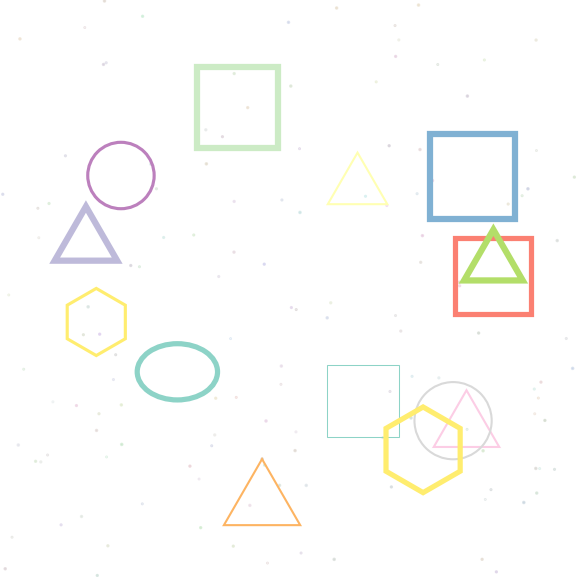[{"shape": "oval", "thickness": 2.5, "radius": 0.35, "center": [0.307, 0.355]}, {"shape": "square", "thickness": 0.5, "radius": 0.31, "center": [0.628, 0.305]}, {"shape": "triangle", "thickness": 1, "radius": 0.3, "center": [0.619, 0.675]}, {"shape": "triangle", "thickness": 3, "radius": 0.31, "center": [0.149, 0.579]}, {"shape": "square", "thickness": 2.5, "radius": 0.33, "center": [0.854, 0.521]}, {"shape": "square", "thickness": 3, "radius": 0.37, "center": [0.819, 0.693]}, {"shape": "triangle", "thickness": 1, "radius": 0.38, "center": [0.454, 0.128]}, {"shape": "triangle", "thickness": 3, "radius": 0.29, "center": [0.854, 0.543]}, {"shape": "triangle", "thickness": 1, "radius": 0.33, "center": [0.808, 0.258]}, {"shape": "circle", "thickness": 1, "radius": 0.33, "center": [0.785, 0.271]}, {"shape": "circle", "thickness": 1.5, "radius": 0.29, "center": [0.209, 0.695]}, {"shape": "square", "thickness": 3, "radius": 0.35, "center": [0.411, 0.813]}, {"shape": "hexagon", "thickness": 1.5, "radius": 0.29, "center": [0.167, 0.442]}, {"shape": "hexagon", "thickness": 2.5, "radius": 0.37, "center": [0.733, 0.22]}]